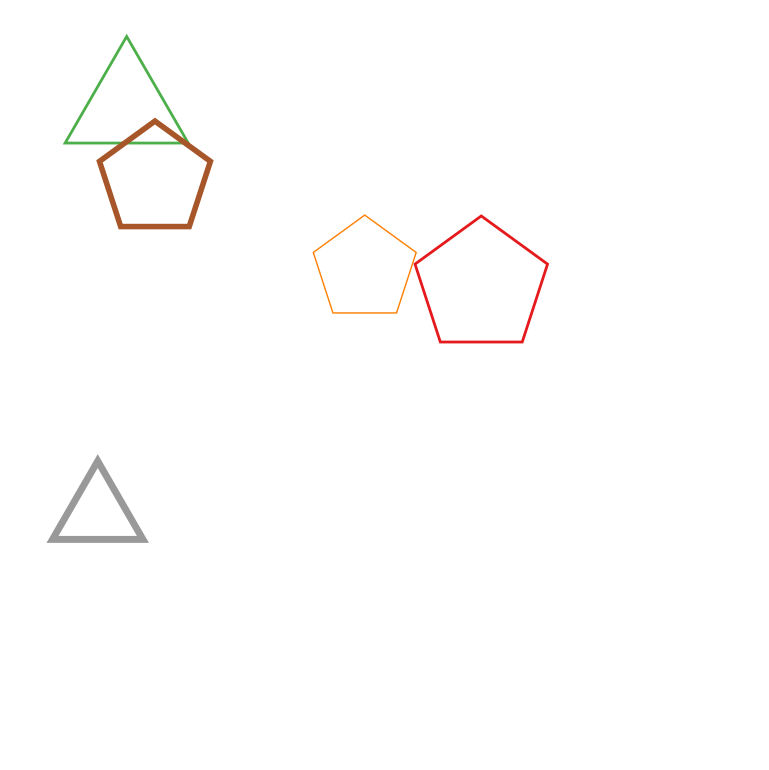[{"shape": "pentagon", "thickness": 1, "radius": 0.45, "center": [0.625, 0.629]}, {"shape": "triangle", "thickness": 1, "radius": 0.46, "center": [0.165, 0.86]}, {"shape": "pentagon", "thickness": 0.5, "radius": 0.35, "center": [0.474, 0.65]}, {"shape": "pentagon", "thickness": 2, "radius": 0.38, "center": [0.201, 0.767]}, {"shape": "triangle", "thickness": 2.5, "radius": 0.34, "center": [0.127, 0.333]}]